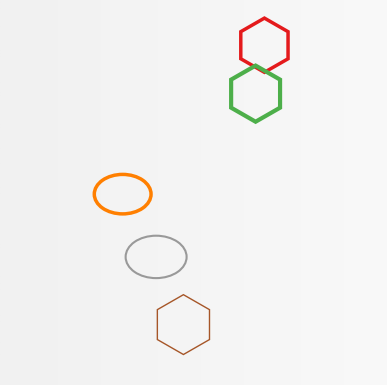[{"shape": "hexagon", "thickness": 2.5, "radius": 0.35, "center": [0.682, 0.883]}, {"shape": "hexagon", "thickness": 3, "radius": 0.36, "center": [0.66, 0.757]}, {"shape": "oval", "thickness": 2.5, "radius": 0.37, "center": [0.317, 0.496]}, {"shape": "hexagon", "thickness": 1, "radius": 0.39, "center": [0.473, 0.157]}, {"shape": "oval", "thickness": 1.5, "radius": 0.39, "center": [0.403, 0.333]}]